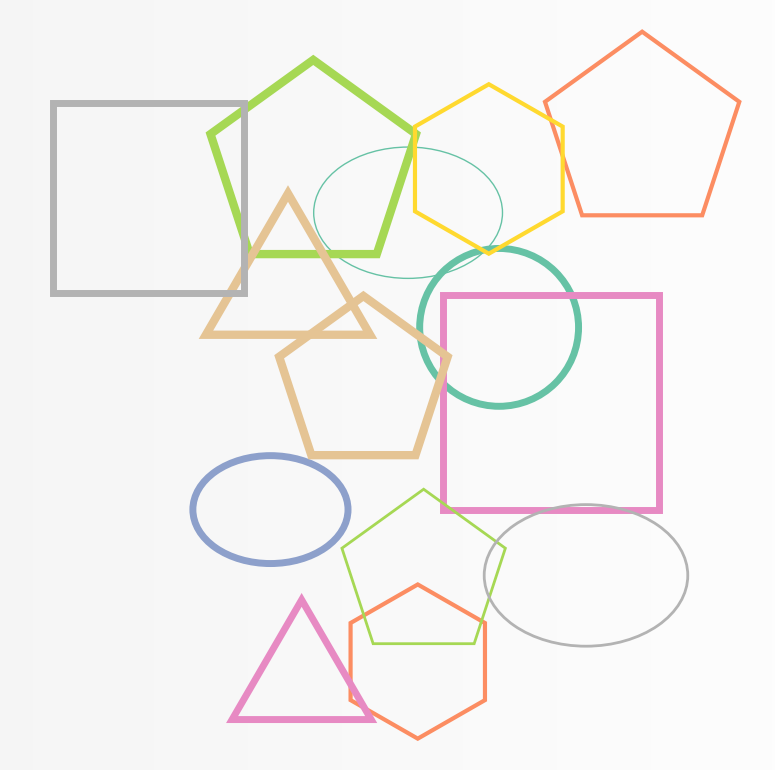[{"shape": "oval", "thickness": 0.5, "radius": 0.61, "center": [0.527, 0.724]}, {"shape": "circle", "thickness": 2.5, "radius": 0.51, "center": [0.644, 0.575]}, {"shape": "pentagon", "thickness": 1.5, "radius": 0.66, "center": [0.829, 0.827]}, {"shape": "hexagon", "thickness": 1.5, "radius": 0.5, "center": [0.539, 0.141]}, {"shape": "oval", "thickness": 2.5, "radius": 0.5, "center": [0.349, 0.338]}, {"shape": "square", "thickness": 2.5, "radius": 0.7, "center": [0.711, 0.477]}, {"shape": "triangle", "thickness": 2.5, "radius": 0.52, "center": [0.389, 0.117]}, {"shape": "pentagon", "thickness": 3, "radius": 0.7, "center": [0.404, 0.783]}, {"shape": "pentagon", "thickness": 1, "radius": 0.55, "center": [0.547, 0.254]}, {"shape": "hexagon", "thickness": 1.5, "radius": 0.55, "center": [0.631, 0.781]}, {"shape": "triangle", "thickness": 3, "radius": 0.61, "center": [0.372, 0.626]}, {"shape": "pentagon", "thickness": 3, "radius": 0.57, "center": [0.469, 0.501]}, {"shape": "oval", "thickness": 1, "radius": 0.66, "center": [0.756, 0.253]}, {"shape": "square", "thickness": 2.5, "radius": 0.62, "center": [0.192, 0.743]}]